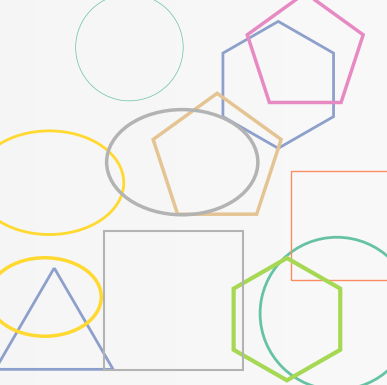[{"shape": "circle", "thickness": 2, "radius": 0.99, "center": [0.869, 0.186]}, {"shape": "circle", "thickness": 0.5, "radius": 0.69, "center": [0.334, 0.877]}, {"shape": "square", "thickness": 1, "radius": 0.71, "center": [0.893, 0.414]}, {"shape": "hexagon", "thickness": 2, "radius": 0.82, "center": [0.718, 0.78]}, {"shape": "triangle", "thickness": 2, "radius": 0.88, "center": [0.14, 0.128]}, {"shape": "pentagon", "thickness": 2.5, "radius": 0.79, "center": [0.788, 0.861]}, {"shape": "hexagon", "thickness": 3, "radius": 0.79, "center": [0.74, 0.171]}, {"shape": "oval", "thickness": 2.5, "radius": 0.73, "center": [0.116, 0.229]}, {"shape": "oval", "thickness": 2, "radius": 0.96, "center": [0.127, 0.525]}, {"shape": "pentagon", "thickness": 2.5, "radius": 0.87, "center": [0.56, 0.584]}, {"shape": "square", "thickness": 1.5, "radius": 0.9, "center": [0.448, 0.219]}, {"shape": "oval", "thickness": 2.5, "radius": 0.98, "center": [0.47, 0.579]}]